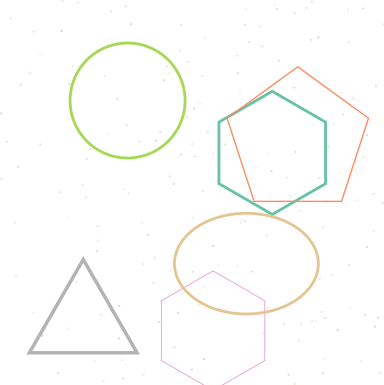[{"shape": "hexagon", "thickness": 2, "radius": 0.8, "center": [0.707, 0.603]}, {"shape": "pentagon", "thickness": 1, "radius": 0.97, "center": [0.773, 0.633]}, {"shape": "hexagon", "thickness": 0.5, "radius": 0.78, "center": [0.553, 0.141]}, {"shape": "circle", "thickness": 2, "radius": 0.75, "center": [0.331, 0.739]}, {"shape": "oval", "thickness": 2, "radius": 0.93, "center": [0.64, 0.315]}, {"shape": "triangle", "thickness": 2.5, "radius": 0.81, "center": [0.216, 0.164]}]